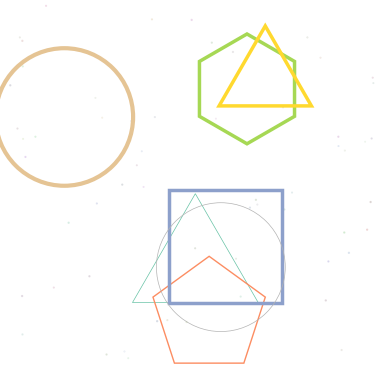[{"shape": "triangle", "thickness": 0.5, "radius": 0.94, "center": [0.507, 0.308]}, {"shape": "pentagon", "thickness": 1, "radius": 0.77, "center": [0.543, 0.181]}, {"shape": "square", "thickness": 2.5, "radius": 0.73, "center": [0.586, 0.359]}, {"shape": "hexagon", "thickness": 2.5, "radius": 0.71, "center": [0.642, 0.769]}, {"shape": "triangle", "thickness": 2.5, "radius": 0.69, "center": [0.689, 0.794]}, {"shape": "circle", "thickness": 3, "radius": 0.89, "center": [0.167, 0.696]}, {"shape": "circle", "thickness": 0.5, "radius": 0.84, "center": [0.574, 0.306]}]